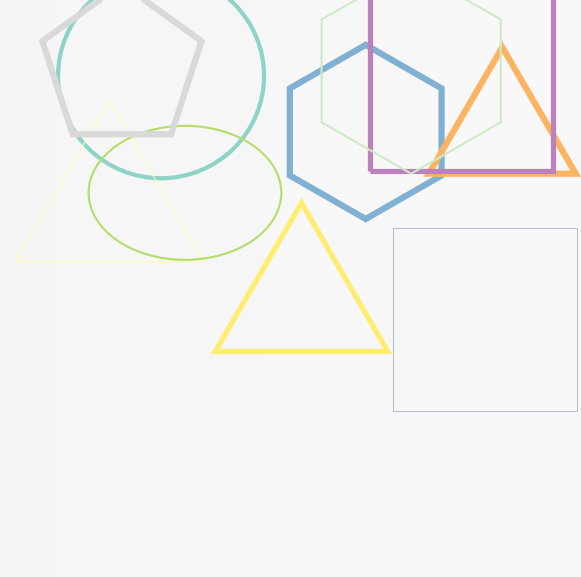[{"shape": "circle", "thickness": 2, "radius": 0.89, "center": [0.277, 0.868]}, {"shape": "triangle", "thickness": 0.5, "radius": 0.93, "center": [0.188, 0.639]}, {"shape": "square", "thickness": 0.5, "radius": 0.79, "center": [0.835, 0.446]}, {"shape": "hexagon", "thickness": 3, "radius": 0.75, "center": [0.629, 0.771]}, {"shape": "triangle", "thickness": 3, "radius": 0.73, "center": [0.864, 0.771]}, {"shape": "oval", "thickness": 1, "radius": 0.83, "center": [0.318, 0.665]}, {"shape": "pentagon", "thickness": 3, "radius": 0.72, "center": [0.21, 0.883]}, {"shape": "square", "thickness": 2.5, "radius": 0.79, "center": [0.794, 0.861]}, {"shape": "hexagon", "thickness": 1, "radius": 0.89, "center": [0.707, 0.876]}, {"shape": "triangle", "thickness": 2.5, "radius": 0.86, "center": [0.519, 0.476]}]